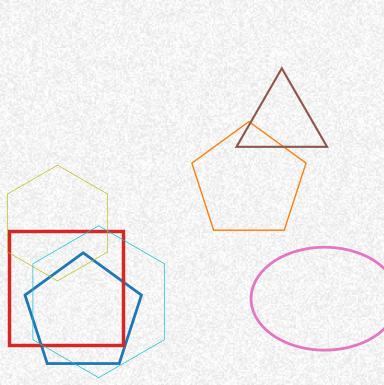[{"shape": "pentagon", "thickness": 2, "radius": 0.8, "center": [0.216, 0.184]}, {"shape": "pentagon", "thickness": 1, "radius": 0.78, "center": [0.647, 0.528]}, {"shape": "square", "thickness": 2.5, "radius": 0.74, "center": [0.171, 0.252]}, {"shape": "triangle", "thickness": 1.5, "radius": 0.68, "center": [0.732, 0.687]}, {"shape": "oval", "thickness": 2, "radius": 0.95, "center": [0.843, 0.224]}, {"shape": "hexagon", "thickness": 0.5, "radius": 0.75, "center": [0.15, 0.421]}, {"shape": "hexagon", "thickness": 0.5, "radius": 0.99, "center": [0.256, 0.216]}]